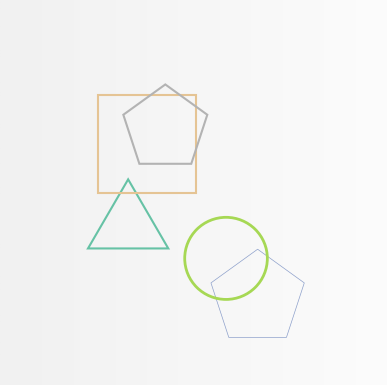[{"shape": "triangle", "thickness": 1.5, "radius": 0.6, "center": [0.331, 0.414]}, {"shape": "pentagon", "thickness": 0.5, "radius": 0.63, "center": [0.665, 0.226]}, {"shape": "circle", "thickness": 2, "radius": 0.53, "center": [0.583, 0.329]}, {"shape": "square", "thickness": 1.5, "radius": 0.63, "center": [0.379, 0.626]}, {"shape": "pentagon", "thickness": 1.5, "radius": 0.57, "center": [0.427, 0.667]}]